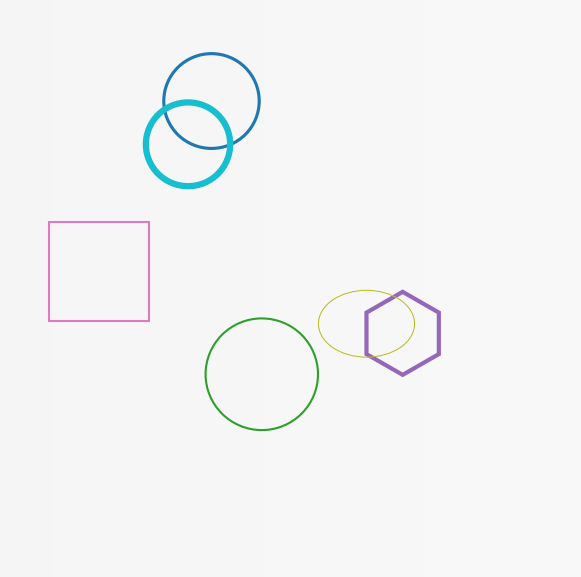[{"shape": "circle", "thickness": 1.5, "radius": 0.41, "center": [0.364, 0.824]}, {"shape": "circle", "thickness": 1, "radius": 0.48, "center": [0.45, 0.351]}, {"shape": "hexagon", "thickness": 2, "radius": 0.36, "center": [0.693, 0.422]}, {"shape": "square", "thickness": 1, "radius": 0.43, "center": [0.17, 0.529]}, {"shape": "oval", "thickness": 0.5, "radius": 0.41, "center": [0.631, 0.439]}, {"shape": "circle", "thickness": 3, "radius": 0.36, "center": [0.323, 0.749]}]